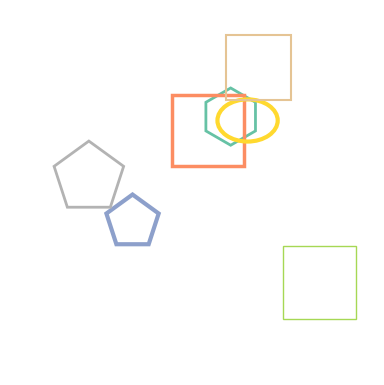[{"shape": "hexagon", "thickness": 2, "radius": 0.37, "center": [0.599, 0.697]}, {"shape": "square", "thickness": 2.5, "radius": 0.46, "center": [0.54, 0.661]}, {"shape": "pentagon", "thickness": 3, "radius": 0.36, "center": [0.344, 0.423]}, {"shape": "square", "thickness": 1, "radius": 0.47, "center": [0.83, 0.266]}, {"shape": "oval", "thickness": 3, "radius": 0.39, "center": [0.643, 0.687]}, {"shape": "square", "thickness": 1.5, "radius": 0.42, "center": [0.672, 0.825]}, {"shape": "pentagon", "thickness": 2, "radius": 0.47, "center": [0.231, 0.539]}]